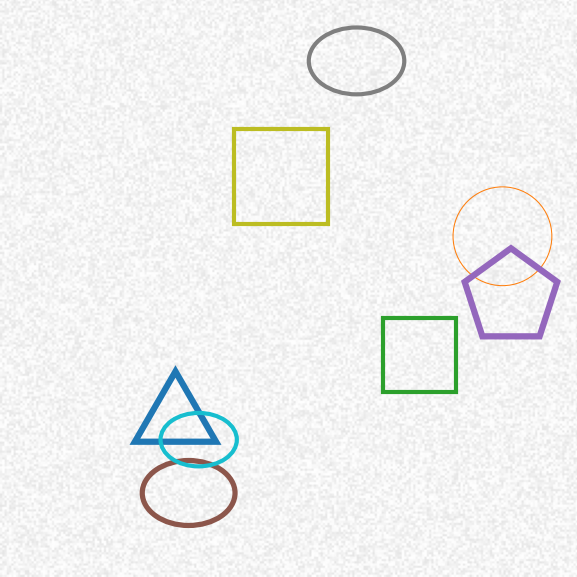[{"shape": "triangle", "thickness": 3, "radius": 0.41, "center": [0.304, 0.275]}, {"shape": "circle", "thickness": 0.5, "radius": 0.43, "center": [0.87, 0.59]}, {"shape": "square", "thickness": 2, "radius": 0.32, "center": [0.727, 0.384]}, {"shape": "pentagon", "thickness": 3, "radius": 0.42, "center": [0.885, 0.485]}, {"shape": "oval", "thickness": 2.5, "radius": 0.4, "center": [0.327, 0.145]}, {"shape": "oval", "thickness": 2, "radius": 0.41, "center": [0.617, 0.894]}, {"shape": "square", "thickness": 2, "radius": 0.41, "center": [0.486, 0.693]}, {"shape": "oval", "thickness": 2, "radius": 0.33, "center": [0.344, 0.238]}]